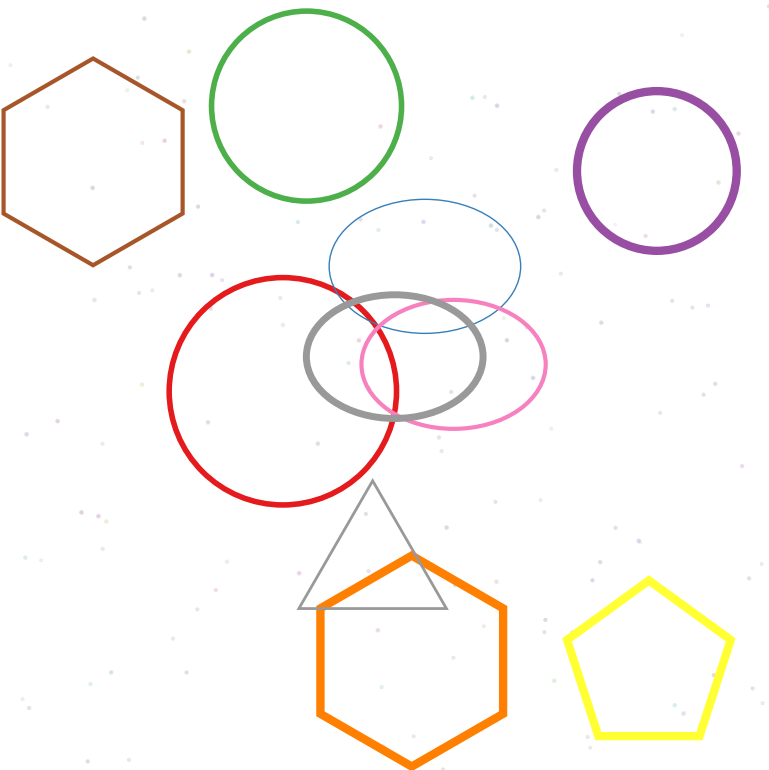[{"shape": "circle", "thickness": 2, "radius": 0.74, "center": [0.367, 0.492]}, {"shape": "oval", "thickness": 0.5, "radius": 0.62, "center": [0.552, 0.654]}, {"shape": "circle", "thickness": 2, "radius": 0.62, "center": [0.398, 0.862]}, {"shape": "circle", "thickness": 3, "radius": 0.52, "center": [0.853, 0.778]}, {"shape": "hexagon", "thickness": 3, "radius": 0.68, "center": [0.535, 0.141]}, {"shape": "pentagon", "thickness": 3, "radius": 0.56, "center": [0.843, 0.134]}, {"shape": "hexagon", "thickness": 1.5, "radius": 0.67, "center": [0.121, 0.79]}, {"shape": "oval", "thickness": 1.5, "radius": 0.6, "center": [0.589, 0.527]}, {"shape": "triangle", "thickness": 1, "radius": 0.55, "center": [0.484, 0.265]}, {"shape": "oval", "thickness": 2.5, "radius": 0.57, "center": [0.513, 0.537]}]